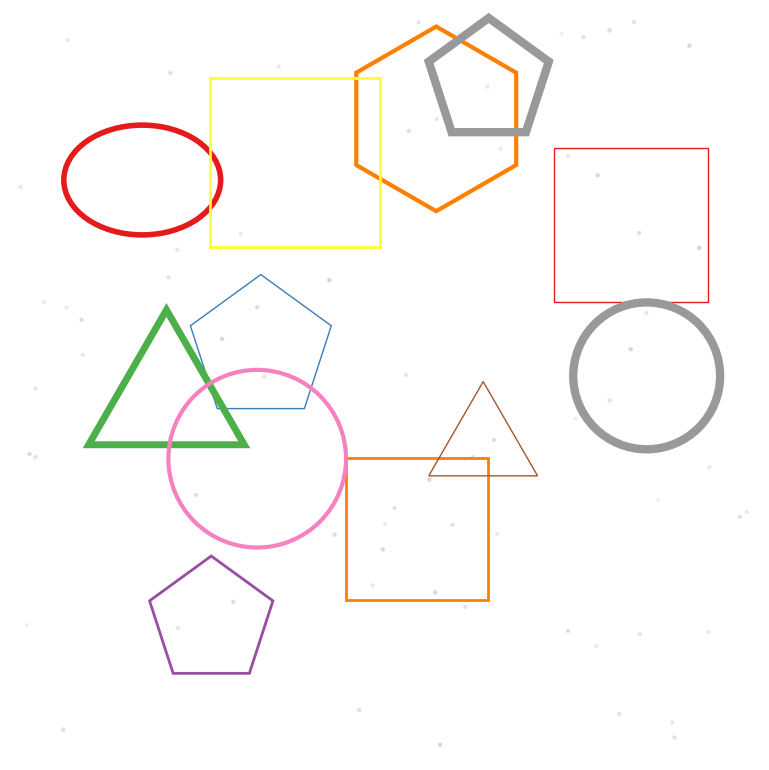[{"shape": "oval", "thickness": 2, "radius": 0.51, "center": [0.185, 0.766]}, {"shape": "square", "thickness": 0.5, "radius": 0.5, "center": [0.819, 0.708]}, {"shape": "pentagon", "thickness": 0.5, "radius": 0.48, "center": [0.339, 0.547]}, {"shape": "triangle", "thickness": 2.5, "radius": 0.58, "center": [0.216, 0.481]}, {"shape": "pentagon", "thickness": 1, "radius": 0.42, "center": [0.274, 0.194]}, {"shape": "square", "thickness": 1, "radius": 0.46, "center": [0.542, 0.313]}, {"shape": "hexagon", "thickness": 1.5, "radius": 0.6, "center": [0.567, 0.846]}, {"shape": "square", "thickness": 1, "radius": 0.55, "center": [0.383, 0.789]}, {"shape": "triangle", "thickness": 0.5, "radius": 0.41, "center": [0.628, 0.423]}, {"shape": "circle", "thickness": 1.5, "radius": 0.58, "center": [0.334, 0.404]}, {"shape": "pentagon", "thickness": 3, "radius": 0.41, "center": [0.635, 0.895]}, {"shape": "circle", "thickness": 3, "radius": 0.48, "center": [0.84, 0.512]}]